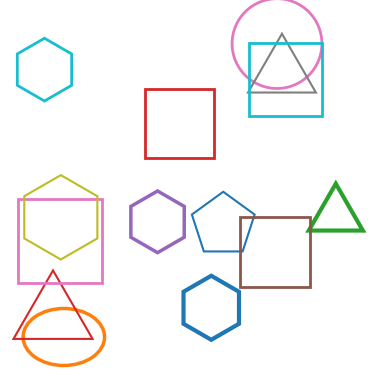[{"shape": "pentagon", "thickness": 1.5, "radius": 0.43, "center": [0.58, 0.416]}, {"shape": "hexagon", "thickness": 3, "radius": 0.42, "center": [0.549, 0.201]}, {"shape": "oval", "thickness": 2.5, "radius": 0.53, "center": [0.166, 0.125]}, {"shape": "triangle", "thickness": 3, "radius": 0.41, "center": [0.872, 0.442]}, {"shape": "square", "thickness": 2, "radius": 0.45, "center": [0.466, 0.679]}, {"shape": "triangle", "thickness": 1.5, "radius": 0.59, "center": [0.138, 0.179]}, {"shape": "hexagon", "thickness": 2.5, "radius": 0.4, "center": [0.409, 0.424]}, {"shape": "square", "thickness": 2, "radius": 0.45, "center": [0.715, 0.345]}, {"shape": "circle", "thickness": 2, "radius": 0.58, "center": [0.719, 0.887]}, {"shape": "square", "thickness": 2, "radius": 0.54, "center": [0.155, 0.373]}, {"shape": "triangle", "thickness": 1.5, "radius": 0.51, "center": [0.732, 0.811]}, {"shape": "hexagon", "thickness": 1.5, "radius": 0.55, "center": [0.158, 0.436]}, {"shape": "square", "thickness": 2, "radius": 0.48, "center": [0.742, 0.794]}, {"shape": "hexagon", "thickness": 2, "radius": 0.41, "center": [0.116, 0.819]}]